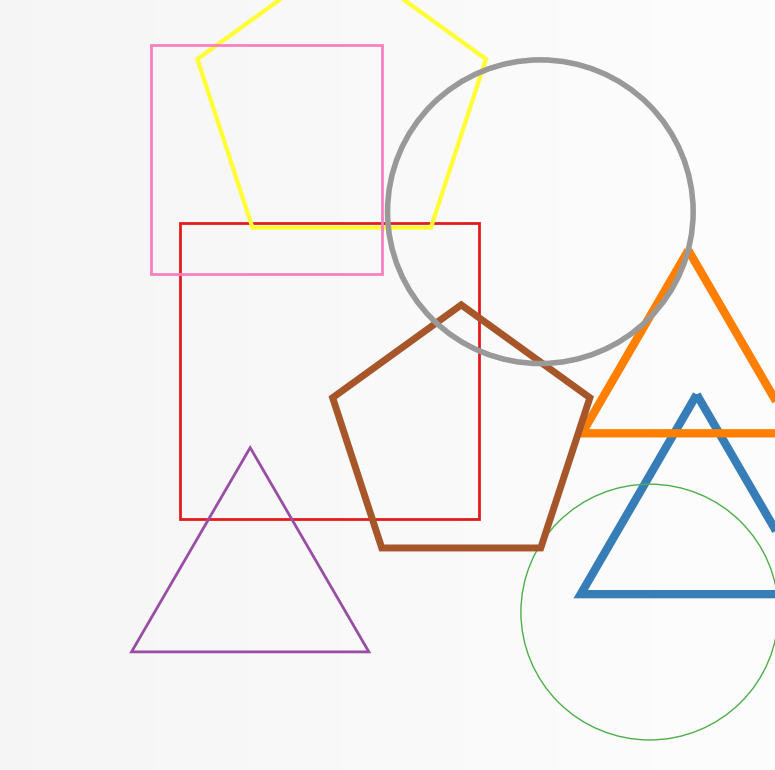[{"shape": "square", "thickness": 1, "radius": 0.96, "center": [0.425, 0.518]}, {"shape": "triangle", "thickness": 3, "radius": 0.86, "center": [0.899, 0.315]}, {"shape": "circle", "thickness": 0.5, "radius": 0.83, "center": [0.838, 0.205]}, {"shape": "triangle", "thickness": 1, "radius": 0.88, "center": [0.323, 0.242]}, {"shape": "triangle", "thickness": 3, "radius": 0.79, "center": [0.888, 0.516]}, {"shape": "pentagon", "thickness": 1.5, "radius": 0.98, "center": [0.441, 0.863]}, {"shape": "pentagon", "thickness": 2.5, "radius": 0.87, "center": [0.595, 0.43]}, {"shape": "square", "thickness": 1, "radius": 0.74, "center": [0.344, 0.792]}, {"shape": "circle", "thickness": 2, "radius": 0.99, "center": [0.697, 0.725]}]